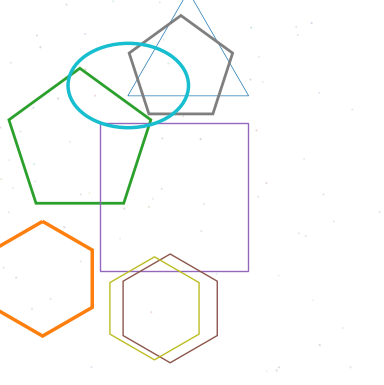[{"shape": "triangle", "thickness": 0.5, "radius": 0.91, "center": [0.489, 0.842]}, {"shape": "hexagon", "thickness": 2.5, "radius": 0.74, "center": [0.111, 0.276]}, {"shape": "pentagon", "thickness": 2, "radius": 0.97, "center": [0.207, 0.629]}, {"shape": "square", "thickness": 1, "radius": 0.96, "center": [0.451, 0.489]}, {"shape": "hexagon", "thickness": 1, "radius": 0.71, "center": [0.442, 0.199]}, {"shape": "pentagon", "thickness": 2, "radius": 0.71, "center": [0.47, 0.818]}, {"shape": "hexagon", "thickness": 1, "radius": 0.67, "center": [0.401, 0.199]}, {"shape": "oval", "thickness": 2.5, "radius": 0.78, "center": [0.333, 0.778]}]